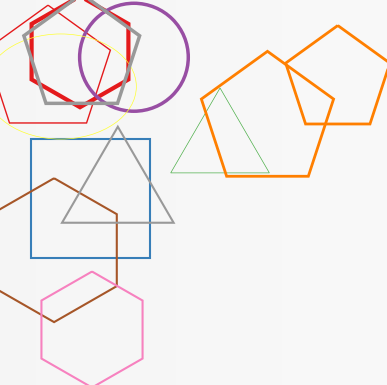[{"shape": "hexagon", "thickness": 3, "radius": 0.72, "center": [0.206, 0.866]}, {"shape": "pentagon", "thickness": 1, "radius": 0.85, "center": [0.124, 0.817]}, {"shape": "square", "thickness": 1.5, "radius": 0.77, "center": [0.233, 0.484]}, {"shape": "triangle", "thickness": 0.5, "radius": 0.73, "center": [0.568, 0.624]}, {"shape": "circle", "thickness": 2.5, "radius": 0.7, "center": [0.346, 0.851]}, {"shape": "pentagon", "thickness": 2, "radius": 0.71, "center": [0.872, 0.792]}, {"shape": "pentagon", "thickness": 2, "radius": 0.9, "center": [0.69, 0.687]}, {"shape": "oval", "thickness": 0.5, "radius": 0.98, "center": [0.157, 0.775]}, {"shape": "hexagon", "thickness": 1.5, "radius": 0.93, "center": [0.14, 0.35]}, {"shape": "hexagon", "thickness": 1.5, "radius": 0.75, "center": [0.237, 0.144]}, {"shape": "pentagon", "thickness": 2.5, "radius": 0.79, "center": [0.211, 0.859]}, {"shape": "triangle", "thickness": 1.5, "radius": 0.83, "center": [0.304, 0.505]}]